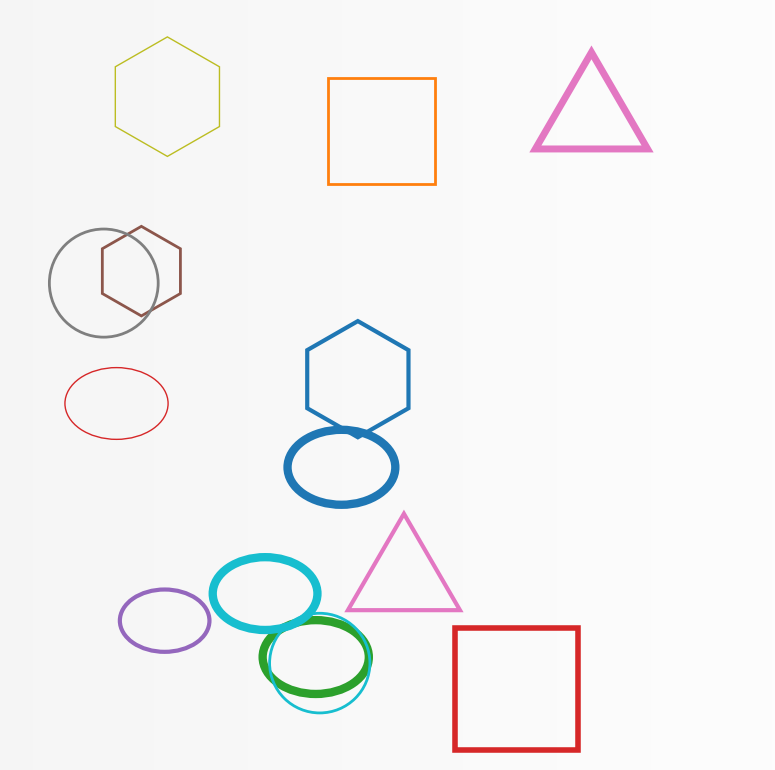[{"shape": "oval", "thickness": 3, "radius": 0.35, "center": [0.441, 0.393]}, {"shape": "hexagon", "thickness": 1.5, "radius": 0.38, "center": [0.462, 0.508]}, {"shape": "square", "thickness": 1, "radius": 0.34, "center": [0.492, 0.83]}, {"shape": "oval", "thickness": 3, "radius": 0.34, "center": [0.407, 0.147]}, {"shape": "oval", "thickness": 0.5, "radius": 0.33, "center": [0.15, 0.476]}, {"shape": "square", "thickness": 2, "radius": 0.4, "center": [0.666, 0.105]}, {"shape": "oval", "thickness": 1.5, "radius": 0.29, "center": [0.212, 0.194]}, {"shape": "hexagon", "thickness": 1, "radius": 0.29, "center": [0.182, 0.648]}, {"shape": "triangle", "thickness": 2.5, "radius": 0.42, "center": [0.763, 0.848]}, {"shape": "triangle", "thickness": 1.5, "radius": 0.42, "center": [0.521, 0.249]}, {"shape": "circle", "thickness": 1, "radius": 0.35, "center": [0.134, 0.632]}, {"shape": "hexagon", "thickness": 0.5, "radius": 0.39, "center": [0.216, 0.874]}, {"shape": "circle", "thickness": 1, "radius": 0.32, "center": [0.413, 0.139]}, {"shape": "oval", "thickness": 3, "radius": 0.34, "center": [0.342, 0.229]}]